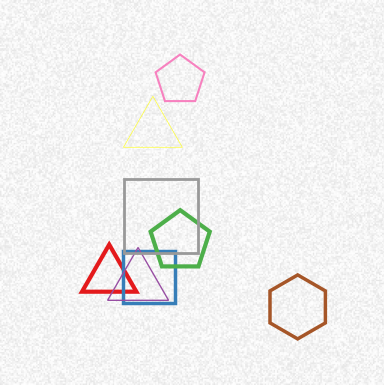[{"shape": "triangle", "thickness": 3, "radius": 0.41, "center": [0.284, 0.283]}, {"shape": "square", "thickness": 2.5, "radius": 0.34, "center": [0.387, 0.281]}, {"shape": "pentagon", "thickness": 3, "radius": 0.4, "center": [0.468, 0.373]}, {"shape": "triangle", "thickness": 1, "radius": 0.46, "center": [0.359, 0.266]}, {"shape": "triangle", "thickness": 0.5, "radius": 0.44, "center": [0.397, 0.662]}, {"shape": "hexagon", "thickness": 2.5, "radius": 0.42, "center": [0.773, 0.203]}, {"shape": "pentagon", "thickness": 1.5, "radius": 0.33, "center": [0.468, 0.792]}, {"shape": "square", "thickness": 2, "radius": 0.48, "center": [0.418, 0.439]}]